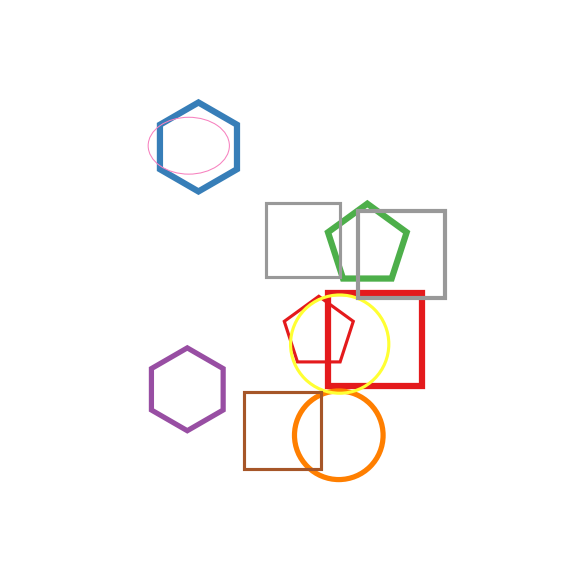[{"shape": "square", "thickness": 3, "radius": 0.4, "center": [0.65, 0.411]}, {"shape": "pentagon", "thickness": 1.5, "radius": 0.31, "center": [0.552, 0.423]}, {"shape": "hexagon", "thickness": 3, "radius": 0.39, "center": [0.344, 0.745]}, {"shape": "pentagon", "thickness": 3, "radius": 0.36, "center": [0.636, 0.575]}, {"shape": "hexagon", "thickness": 2.5, "radius": 0.36, "center": [0.324, 0.325]}, {"shape": "circle", "thickness": 2.5, "radius": 0.38, "center": [0.587, 0.245]}, {"shape": "circle", "thickness": 1.5, "radius": 0.43, "center": [0.588, 0.403]}, {"shape": "square", "thickness": 1.5, "radius": 0.33, "center": [0.49, 0.254]}, {"shape": "oval", "thickness": 0.5, "radius": 0.35, "center": [0.327, 0.747]}, {"shape": "square", "thickness": 2, "radius": 0.38, "center": [0.695, 0.559]}, {"shape": "square", "thickness": 1.5, "radius": 0.32, "center": [0.525, 0.583]}]